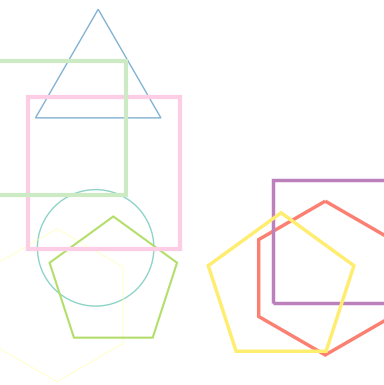[{"shape": "circle", "thickness": 1, "radius": 0.76, "center": [0.248, 0.356]}, {"shape": "hexagon", "thickness": 0.5, "radius": 0.99, "center": [0.148, 0.207]}, {"shape": "hexagon", "thickness": 2.5, "radius": 1.0, "center": [0.845, 0.278]}, {"shape": "triangle", "thickness": 1, "radius": 0.94, "center": [0.255, 0.788]}, {"shape": "pentagon", "thickness": 1.5, "radius": 0.87, "center": [0.294, 0.264]}, {"shape": "square", "thickness": 3, "radius": 0.99, "center": [0.271, 0.551]}, {"shape": "square", "thickness": 2.5, "radius": 0.8, "center": [0.869, 0.372]}, {"shape": "square", "thickness": 3, "radius": 0.87, "center": [0.153, 0.668]}, {"shape": "pentagon", "thickness": 2.5, "radius": 0.99, "center": [0.73, 0.249]}]